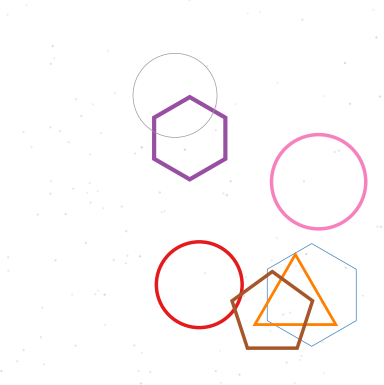[{"shape": "circle", "thickness": 2.5, "radius": 0.56, "center": [0.518, 0.26]}, {"shape": "hexagon", "thickness": 0.5, "radius": 0.67, "center": [0.81, 0.234]}, {"shape": "hexagon", "thickness": 3, "radius": 0.53, "center": [0.493, 0.641]}, {"shape": "triangle", "thickness": 2, "radius": 0.61, "center": [0.767, 0.218]}, {"shape": "pentagon", "thickness": 2.5, "radius": 0.55, "center": [0.707, 0.185]}, {"shape": "circle", "thickness": 2.5, "radius": 0.61, "center": [0.828, 0.528]}, {"shape": "circle", "thickness": 0.5, "radius": 0.55, "center": [0.455, 0.752]}]